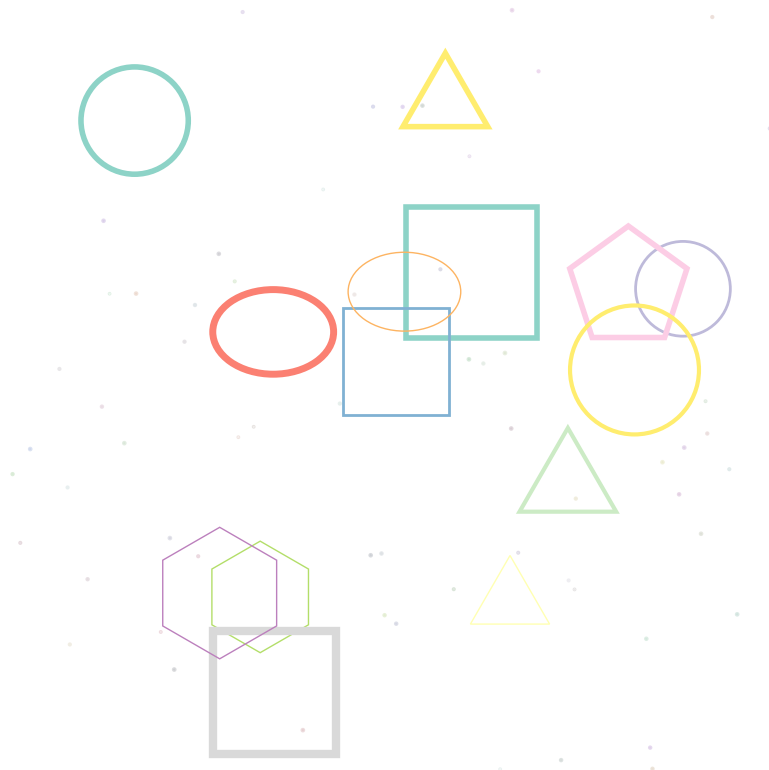[{"shape": "circle", "thickness": 2, "radius": 0.35, "center": [0.175, 0.843]}, {"shape": "square", "thickness": 2, "radius": 0.43, "center": [0.612, 0.646]}, {"shape": "triangle", "thickness": 0.5, "radius": 0.3, "center": [0.662, 0.219]}, {"shape": "circle", "thickness": 1, "radius": 0.31, "center": [0.887, 0.625]}, {"shape": "oval", "thickness": 2.5, "radius": 0.39, "center": [0.355, 0.569]}, {"shape": "square", "thickness": 1, "radius": 0.35, "center": [0.514, 0.531]}, {"shape": "oval", "thickness": 0.5, "radius": 0.37, "center": [0.525, 0.621]}, {"shape": "hexagon", "thickness": 0.5, "radius": 0.36, "center": [0.338, 0.225]}, {"shape": "pentagon", "thickness": 2, "radius": 0.4, "center": [0.816, 0.626]}, {"shape": "square", "thickness": 3, "radius": 0.4, "center": [0.356, 0.1]}, {"shape": "hexagon", "thickness": 0.5, "radius": 0.43, "center": [0.285, 0.23]}, {"shape": "triangle", "thickness": 1.5, "radius": 0.36, "center": [0.737, 0.372]}, {"shape": "triangle", "thickness": 2, "radius": 0.32, "center": [0.578, 0.867]}, {"shape": "circle", "thickness": 1.5, "radius": 0.42, "center": [0.824, 0.52]}]